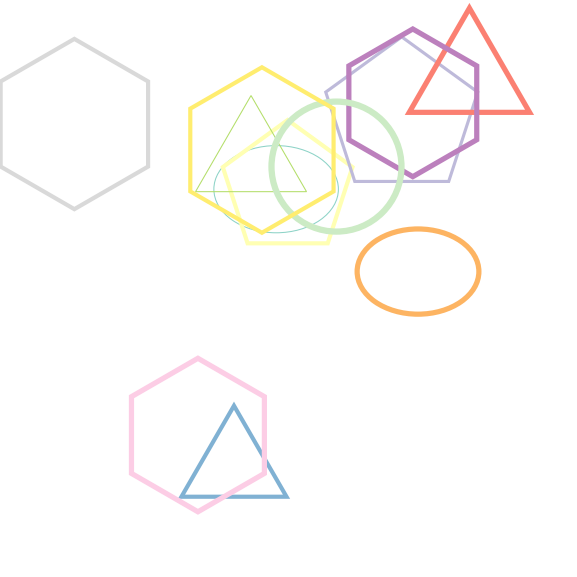[{"shape": "oval", "thickness": 0.5, "radius": 0.54, "center": [0.478, 0.672]}, {"shape": "pentagon", "thickness": 2, "radius": 0.59, "center": [0.498, 0.673]}, {"shape": "pentagon", "thickness": 1.5, "radius": 0.69, "center": [0.696, 0.797]}, {"shape": "triangle", "thickness": 2.5, "radius": 0.6, "center": [0.813, 0.865]}, {"shape": "triangle", "thickness": 2, "radius": 0.53, "center": [0.405, 0.192]}, {"shape": "oval", "thickness": 2.5, "radius": 0.53, "center": [0.724, 0.529]}, {"shape": "triangle", "thickness": 0.5, "radius": 0.55, "center": [0.435, 0.723]}, {"shape": "hexagon", "thickness": 2.5, "radius": 0.66, "center": [0.343, 0.246]}, {"shape": "hexagon", "thickness": 2, "radius": 0.74, "center": [0.129, 0.784]}, {"shape": "hexagon", "thickness": 2.5, "radius": 0.64, "center": [0.715, 0.821]}, {"shape": "circle", "thickness": 3, "radius": 0.56, "center": [0.583, 0.711]}, {"shape": "hexagon", "thickness": 2, "radius": 0.72, "center": [0.454, 0.739]}]